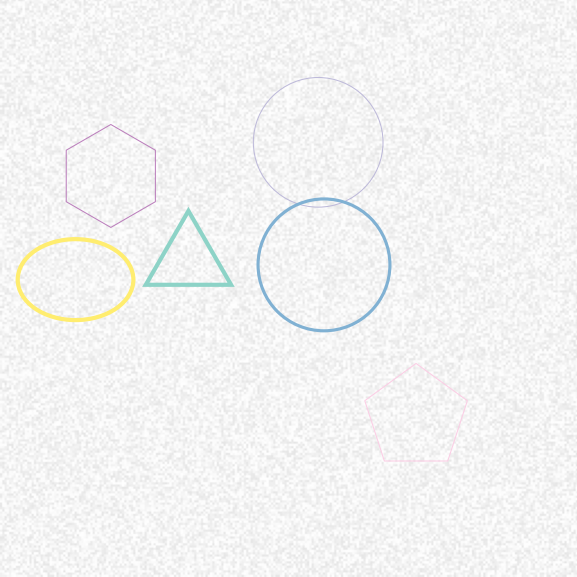[{"shape": "triangle", "thickness": 2, "radius": 0.43, "center": [0.326, 0.549]}, {"shape": "circle", "thickness": 0.5, "radius": 0.56, "center": [0.551, 0.753]}, {"shape": "circle", "thickness": 1.5, "radius": 0.57, "center": [0.561, 0.54]}, {"shape": "pentagon", "thickness": 0.5, "radius": 0.47, "center": [0.72, 0.276]}, {"shape": "hexagon", "thickness": 0.5, "radius": 0.45, "center": [0.192, 0.694]}, {"shape": "oval", "thickness": 2, "radius": 0.5, "center": [0.131, 0.515]}]